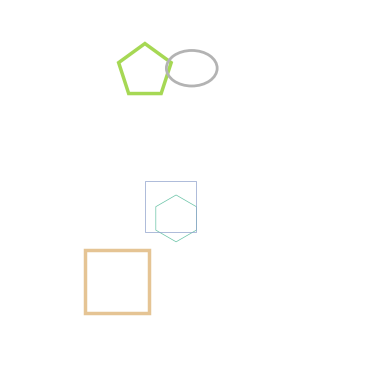[{"shape": "hexagon", "thickness": 0.5, "radius": 0.3, "center": [0.457, 0.433]}, {"shape": "square", "thickness": 0.5, "radius": 0.33, "center": [0.444, 0.463]}, {"shape": "pentagon", "thickness": 2.5, "radius": 0.36, "center": [0.376, 0.815]}, {"shape": "square", "thickness": 2.5, "radius": 0.41, "center": [0.305, 0.269]}, {"shape": "oval", "thickness": 2, "radius": 0.33, "center": [0.498, 0.823]}]